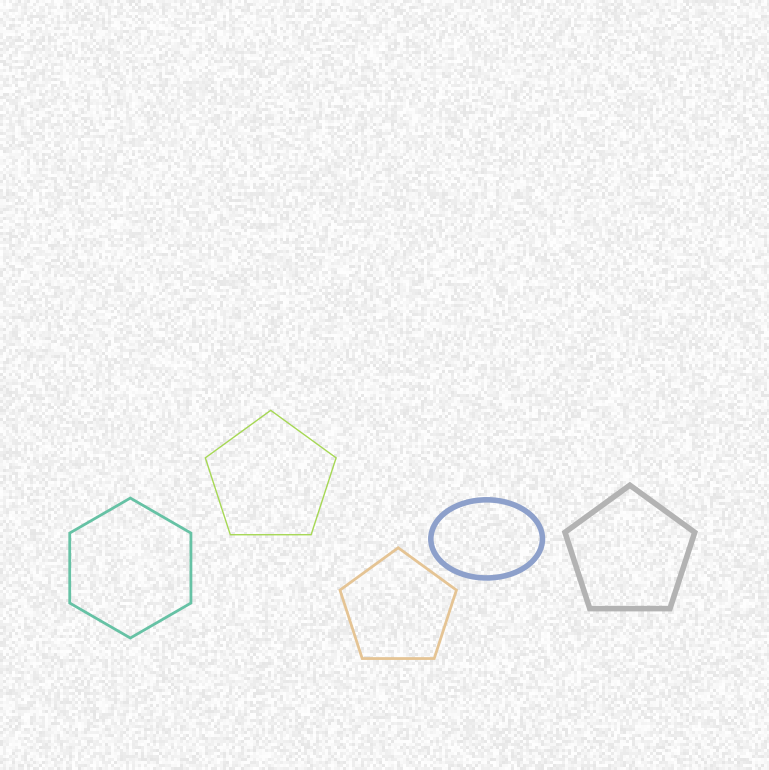[{"shape": "hexagon", "thickness": 1, "radius": 0.45, "center": [0.169, 0.262]}, {"shape": "oval", "thickness": 2, "radius": 0.36, "center": [0.632, 0.3]}, {"shape": "pentagon", "thickness": 0.5, "radius": 0.45, "center": [0.352, 0.378]}, {"shape": "pentagon", "thickness": 1, "radius": 0.4, "center": [0.517, 0.209]}, {"shape": "pentagon", "thickness": 2, "radius": 0.44, "center": [0.818, 0.281]}]